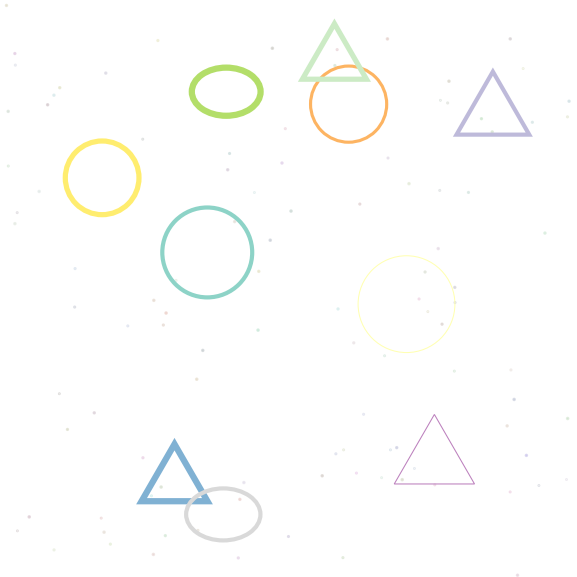[{"shape": "circle", "thickness": 2, "radius": 0.39, "center": [0.359, 0.562]}, {"shape": "circle", "thickness": 0.5, "radius": 0.42, "center": [0.704, 0.472]}, {"shape": "triangle", "thickness": 2, "radius": 0.36, "center": [0.853, 0.802]}, {"shape": "triangle", "thickness": 3, "radius": 0.33, "center": [0.302, 0.164]}, {"shape": "circle", "thickness": 1.5, "radius": 0.33, "center": [0.604, 0.819]}, {"shape": "oval", "thickness": 3, "radius": 0.3, "center": [0.392, 0.84]}, {"shape": "oval", "thickness": 2, "radius": 0.32, "center": [0.387, 0.108]}, {"shape": "triangle", "thickness": 0.5, "radius": 0.4, "center": [0.752, 0.201]}, {"shape": "triangle", "thickness": 2.5, "radius": 0.32, "center": [0.579, 0.894]}, {"shape": "circle", "thickness": 2.5, "radius": 0.32, "center": [0.177, 0.691]}]